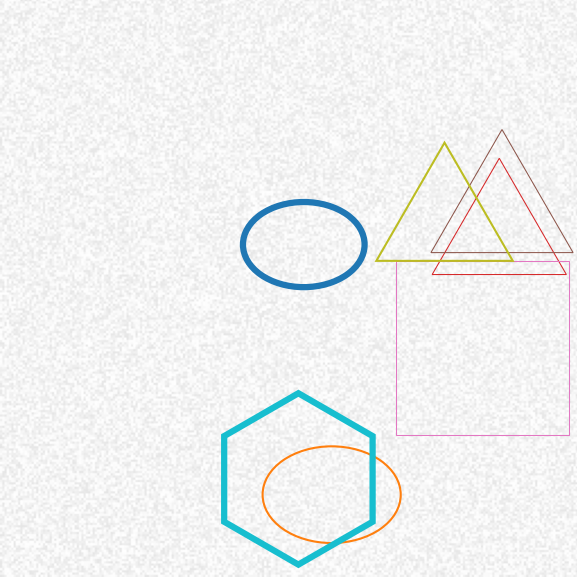[{"shape": "oval", "thickness": 3, "radius": 0.53, "center": [0.526, 0.576]}, {"shape": "oval", "thickness": 1, "radius": 0.6, "center": [0.574, 0.143]}, {"shape": "triangle", "thickness": 0.5, "radius": 0.67, "center": [0.865, 0.591]}, {"shape": "triangle", "thickness": 0.5, "radius": 0.71, "center": [0.869, 0.633]}, {"shape": "square", "thickness": 0.5, "radius": 0.75, "center": [0.836, 0.396]}, {"shape": "triangle", "thickness": 1, "radius": 0.68, "center": [0.77, 0.616]}, {"shape": "hexagon", "thickness": 3, "radius": 0.74, "center": [0.517, 0.17]}]